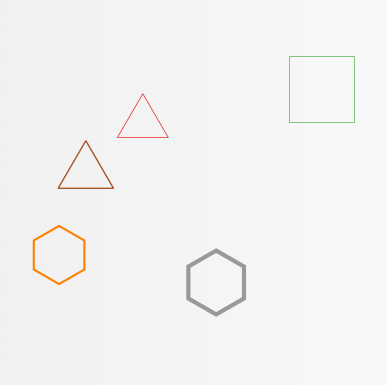[{"shape": "triangle", "thickness": 0.5, "radius": 0.38, "center": [0.369, 0.681]}, {"shape": "square", "thickness": 0.5, "radius": 0.42, "center": [0.83, 0.769]}, {"shape": "hexagon", "thickness": 1.5, "radius": 0.38, "center": [0.152, 0.338]}, {"shape": "triangle", "thickness": 1, "radius": 0.41, "center": [0.222, 0.552]}, {"shape": "hexagon", "thickness": 3, "radius": 0.41, "center": [0.558, 0.266]}]